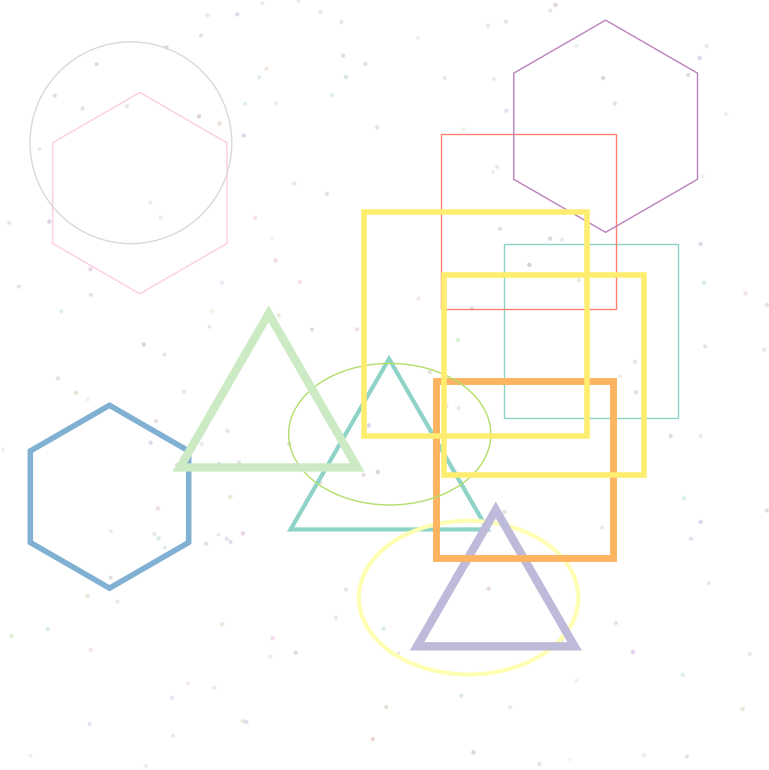[{"shape": "square", "thickness": 0.5, "radius": 0.56, "center": [0.767, 0.57]}, {"shape": "triangle", "thickness": 1.5, "radius": 0.74, "center": [0.505, 0.386]}, {"shape": "oval", "thickness": 1.5, "radius": 0.71, "center": [0.609, 0.224]}, {"shape": "triangle", "thickness": 3, "radius": 0.59, "center": [0.644, 0.22]}, {"shape": "square", "thickness": 0.5, "radius": 0.57, "center": [0.687, 0.712]}, {"shape": "hexagon", "thickness": 2, "radius": 0.59, "center": [0.142, 0.355]}, {"shape": "square", "thickness": 2.5, "radius": 0.57, "center": [0.681, 0.39]}, {"shape": "oval", "thickness": 0.5, "radius": 0.66, "center": [0.506, 0.436]}, {"shape": "hexagon", "thickness": 0.5, "radius": 0.65, "center": [0.182, 0.749]}, {"shape": "circle", "thickness": 0.5, "radius": 0.66, "center": [0.17, 0.815]}, {"shape": "hexagon", "thickness": 0.5, "radius": 0.69, "center": [0.787, 0.836]}, {"shape": "triangle", "thickness": 3, "radius": 0.67, "center": [0.349, 0.459]}, {"shape": "square", "thickness": 2, "radius": 0.73, "center": [0.618, 0.579]}, {"shape": "square", "thickness": 2, "radius": 0.65, "center": [0.706, 0.513]}]